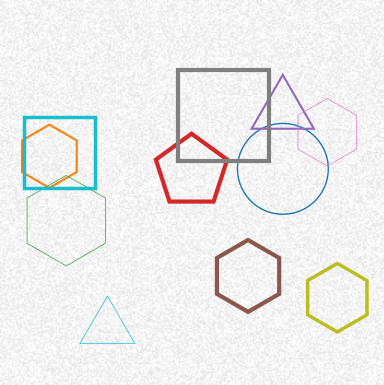[{"shape": "circle", "thickness": 1, "radius": 0.59, "center": [0.735, 0.561]}, {"shape": "hexagon", "thickness": 1.5, "radius": 0.41, "center": [0.128, 0.594]}, {"shape": "hexagon", "thickness": 0.5, "radius": 0.59, "center": [0.172, 0.427]}, {"shape": "pentagon", "thickness": 3, "radius": 0.49, "center": [0.498, 0.555]}, {"shape": "triangle", "thickness": 1.5, "radius": 0.47, "center": [0.734, 0.712]}, {"shape": "hexagon", "thickness": 3, "radius": 0.47, "center": [0.644, 0.283]}, {"shape": "hexagon", "thickness": 0.5, "radius": 0.44, "center": [0.85, 0.657]}, {"shape": "square", "thickness": 3, "radius": 0.59, "center": [0.581, 0.701]}, {"shape": "hexagon", "thickness": 2.5, "radius": 0.44, "center": [0.876, 0.227]}, {"shape": "square", "thickness": 2.5, "radius": 0.46, "center": [0.154, 0.605]}, {"shape": "triangle", "thickness": 0.5, "radius": 0.41, "center": [0.279, 0.149]}]